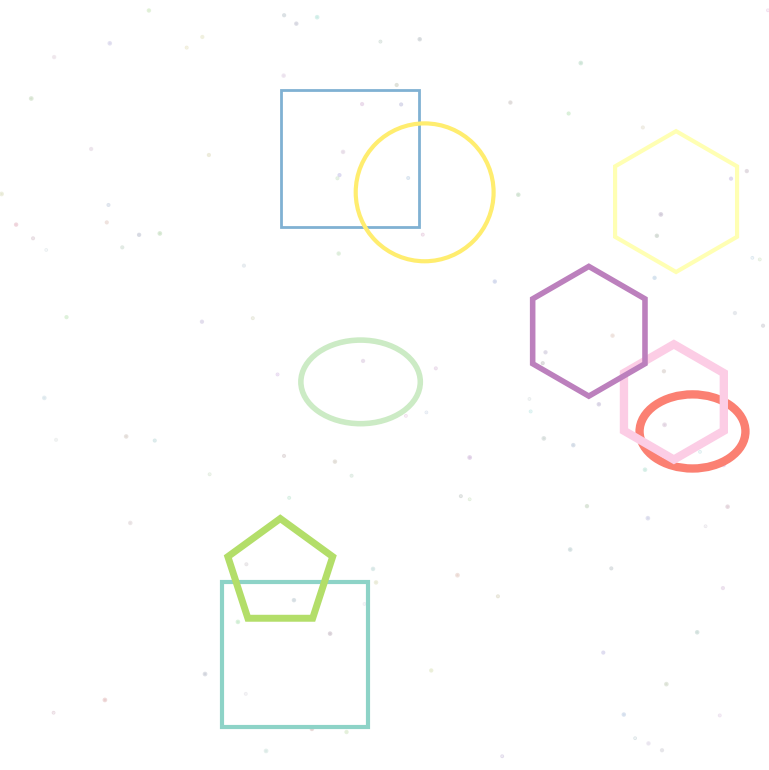[{"shape": "square", "thickness": 1.5, "radius": 0.47, "center": [0.383, 0.15]}, {"shape": "hexagon", "thickness": 1.5, "radius": 0.46, "center": [0.878, 0.738]}, {"shape": "oval", "thickness": 3, "radius": 0.34, "center": [0.899, 0.44]}, {"shape": "square", "thickness": 1, "radius": 0.45, "center": [0.455, 0.794]}, {"shape": "pentagon", "thickness": 2.5, "radius": 0.36, "center": [0.364, 0.255]}, {"shape": "hexagon", "thickness": 3, "radius": 0.37, "center": [0.875, 0.478]}, {"shape": "hexagon", "thickness": 2, "radius": 0.42, "center": [0.765, 0.57]}, {"shape": "oval", "thickness": 2, "radius": 0.39, "center": [0.468, 0.504]}, {"shape": "circle", "thickness": 1.5, "radius": 0.45, "center": [0.551, 0.75]}]